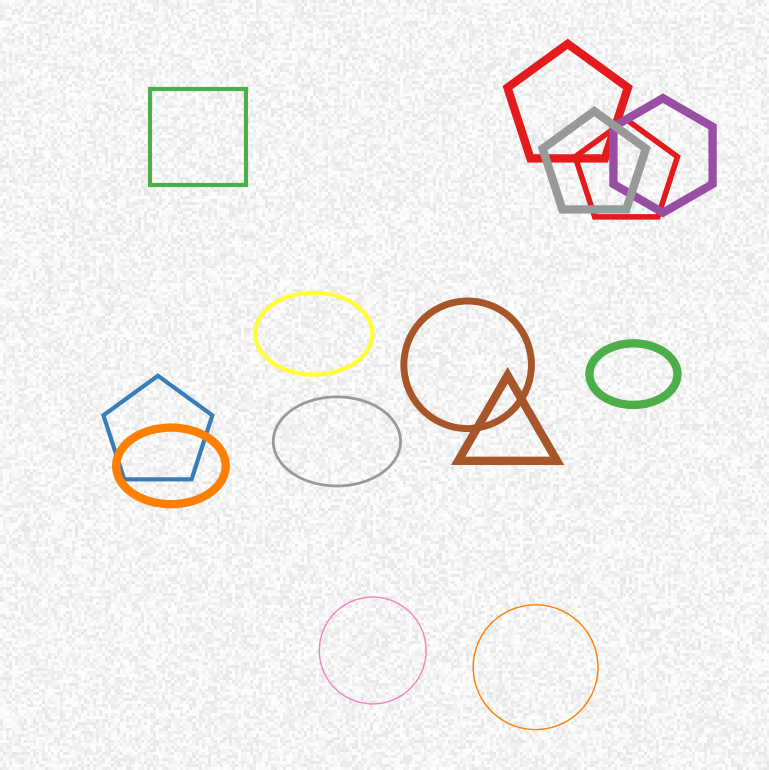[{"shape": "pentagon", "thickness": 3, "radius": 0.41, "center": [0.737, 0.861]}, {"shape": "pentagon", "thickness": 2, "radius": 0.35, "center": [0.813, 0.775]}, {"shape": "pentagon", "thickness": 1.5, "radius": 0.37, "center": [0.205, 0.438]}, {"shape": "square", "thickness": 1.5, "radius": 0.31, "center": [0.257, 0.822]}, {"shape": "oval", "thickness": 3, "radius": 0.29, "center": [0.823, 0.514]}, {"shape": "hexagon", "thickness": 3, "radius": 0.37, "center": [0.861, 0.798]}, {"shape": "oval", "thickness": 3, "radius": 0.36, "center": [0.222, 0.395]}, {"shape": "circle", "thickness": 0.5, "radius": 0.41, "center": [0.696, 0.134]}, {"shape": "oval", "thickness": 1.5, "radius": 0.38, "center": [0.408, 0.567]}, {"shape": "triangle", "thickness": 3, "radius": 0.37, "center": [0.659, 0.439]}, {"shape": "circle", "thickness": 2.5, "radius": 0.41, "center": [0.607, 0.526]}, {"shape": "circle", "thickness": 0.5, "radius": 0.35, "center": [0.484, 0.155]}, {"shape": "pentagon", "thickness": 3, "radius": 0.35, "center": [0.772, 0.785]}, {"shape": "oval", "thickness": 1, "radius": 0.41, "center": [0.438, 0.427]}]